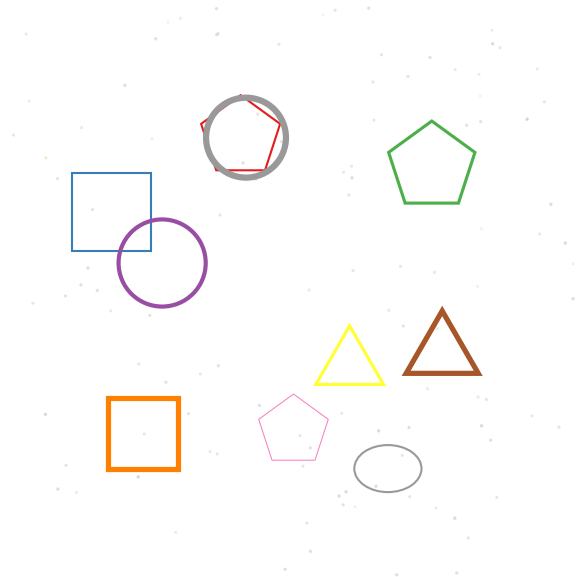[{"shape": "pentagon", "thickness": 1, "radius": 0.36, "center": [0.417, 0.762]}, {"shape": "square", "thickness": 1, "radius": 0.34, "center": [0.193, 0.632]}, {"shape": "pentagon", "thickness": 1.5, "radius": 0.39, "center": [0.748, 0.711]}, {"shape": "circle", "thickness": 2, "radius": 0.38, "center": [0.281, 0.544]}, {"shape": "square", "thickness": 2.5, "radius": 0.31, "center": [0.248, 0.249]}, {"shape": "triangle", "thickness": 1.5, "radius": 0.34, "center": [0.605, 0.367]}, {"shape": "triangle", "thickness": 2.5, "radius": 0.36, "center": [0.766, 0.389]}, {"shape": "pentagon", "thickness": 0.5, "radius": 0.32, "center": [0.508, 0.253]}, {"shape": "circle", "thickness": 3, "radius": 0.35, "center": [0.426, 0.761]}, {"shape": "oval", "thickness": 1, "radius": 0.29, "center": [0.672, 0.188]}]